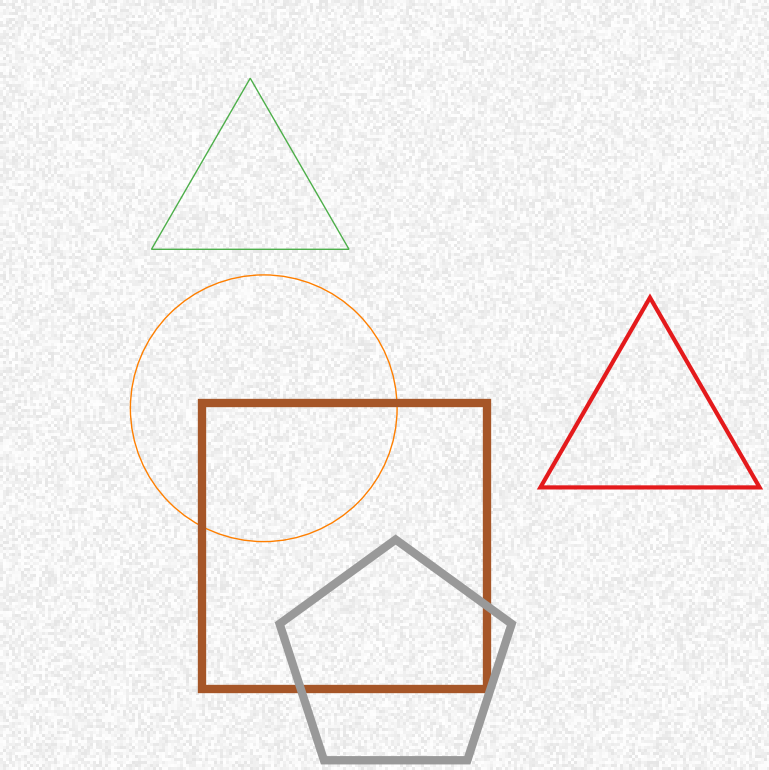[{"shape": "triangle", "thickness": 1.5, "radius": 0.82, "center": [0.844, 0.449]}, {"shape": "triangle", "thickness": 0.5, "radius": 0.74, "center": [0.325, 0.75]}, {"shape": "circle", "thickness": 0.5, "radius": 0.87, "center": [0.343, 0.47]}, {"shape": "square", "thickness": 3, "radius": 0.93, "center": [0.447, 0.291]}, {"shape": "pentagon", "thickness": 3, "radius": 0.79, "center": [0.514, 0.141]}]